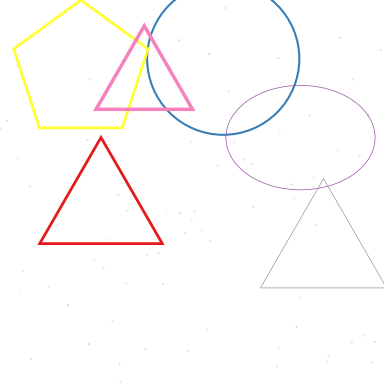[{"shape": "triangle", "thickness": 2, "radius": 0.92, "center": [0.262, 0.459]}, {"shape": "circle", "thickness": 1.5, "radius": 0.99, "center": [0.58, 0.848]}, {"shape": "oval", "thickness": 0.5, "radius": 0.97, "center": [0.781, 0.643]}, {"shape": "pentagon", "thickness": 2, "radius": 0.92, "center": [0.21, 0.816]}, {"shape": "triangle", "thickness": 2.5, "radius": 0.72, "center": [0.375, 0.788]}, {"shape": "triangle", "thickness": 0.5, "radius": 0.95, "center": [0.84, 0.347]}]